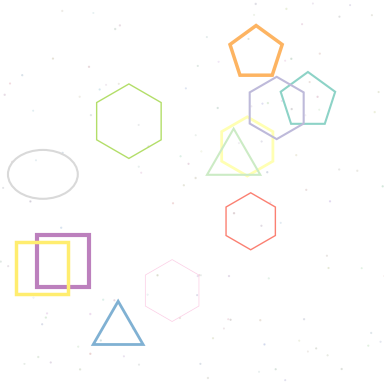[{"shape": "pentagon", "thickness": 1.5, "radius": 0.37, "center": [0.8, 0.739]}, {"shape": "hexagon", "thickness": 2, "radius": 0.38, "center": [0.642, 0.62]}, {"shape": "hexagon", "thickness": 1.5, "radius": 0.4, "center": [0.719, 0.72]}, {"shape": "hexagon", "thickness": 1, "radius": 0.37, "center": [0.651, 0.425]}, {"shape": "triangle", "thickness": 2, "radius": 0.37, "center": [0.307, 0.143]}, {"shape": "pentagon", "thickness": 2.5, "radius": 0.36, "center": [0.665, 0.862]}, {"shape": "hexagon", "thickness": 1, "radius": 0.48, "center": [0.335, 0.685]}, {"shape": "hexagon", "thickness": 0.5, "radius": 0.4, "center": [0.447, 0.245]}, {"shape": "oval", "thickness": 1.5, "radius": 0.45, "center": [0.111, 0.547]}, {"shape": "square", "thickness": 3, "radius": 0.34, "center": [0.163, 0.322]}, {"shape": "triangle", "thickness": 1.5, "radius": 0.4, "center": [0.607, 0.586]}, {"shape": "square", "thickness": 2.5, "radius": 0.34, "center": [0.108, 0.304]}]